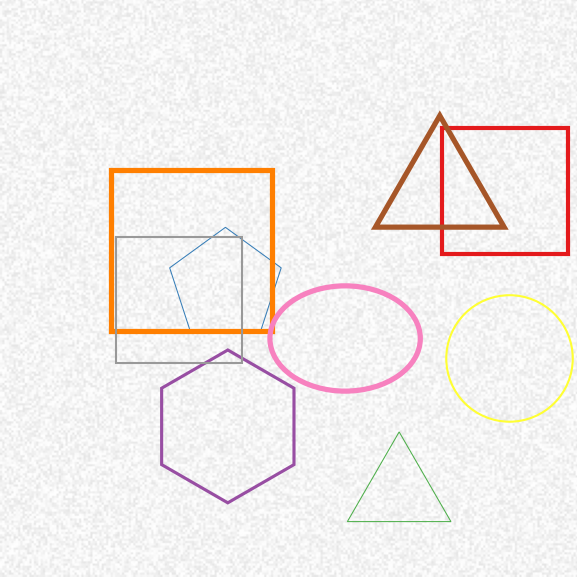[{"shape": "square", "thickness": 2, "radius": 0.54, "center": [0.875, 0.668]}, {"shape": "pentagon", "thickness": 0.5, "radius": 0.51, "center": [0.39, 0.504]}, {"shape": "triangle", "thickness": 0.5, "radius": 0.52, "center": [0.691, 0.148]}, {"shape": "hexagon", "thickness": 1.5, "radius": 0.66, "center": [0.394, 0.261]}, {"shape": "square", "thickness": 2.5, "radius": 0.7, "center": [0.332, 0.565]}, {"shape": "circle", "thickness": 1, "radius": 0.55, "center": [0.882, 0.378]}, {"shape": "triangle", "thickness": 2.5, "radius": 0.64, "center": [0.762, 0.67]}, {"shape": "oval", "thickness": 2.5, "radius": 0.65, "center": [0.598, 0.413]}, {"shape": "square", "thickness": 1, "radius": 0.55, "center": [0.309, 0.479]}]